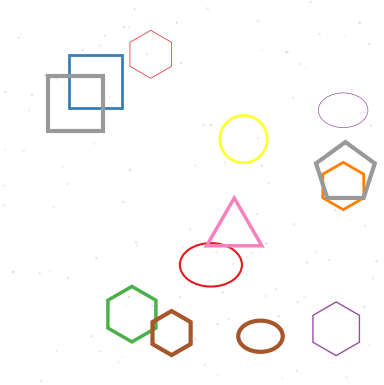[{"shape": "hexagon", "thickness": 0.5, "radius": 0.31, "center": [0.391, 0.859]}, {"shape": "oval", "thickness": 1.5, "radius": 0.4, "center": [0.548, 0.312]}, {"shape": "square", "thickness": 2, "radius": 0.35, "center": [0.248, 0.788]}, {"shape": "hexagon", "thickness": 2.5, "radius": 0.36, "center": [0.343, 0.184]}, {"shape": "hexagon", "thickness": 1, "radius": 0.35, "center": [0.873, 0.146]}, {"shape": "oval", "thickness": 0.5, "radius": 0.32, "center": [0.891, 0.714]}, {"shape": "hexagon", "thickness": 2, "radius": 0.31, "center": [0.892, 0.517]}, {"shape": "circle", "thickness": 2, "radius": 0.31, "center": [0.633, 0.639]}, {"shape": "oval", "thickness": 3, "radius": 0.29, "center": [0.677, 0.127]}, {"shape": "hexagon", "thickness": 3, "radius": 0.29, "center": [0.446, 0.135]}, {"shape": "triangle", "thickness": 2.5, "radius": 0.41, "center": [0.608, 0.403]}, {"shape": "square", "thickness": 3, "radius": 0.36, "center": [0.196, 0.73]}, {"shape": "pentagon", "thickness": 3, "radius": 0.4, "center": [0.897, 0.551]}]